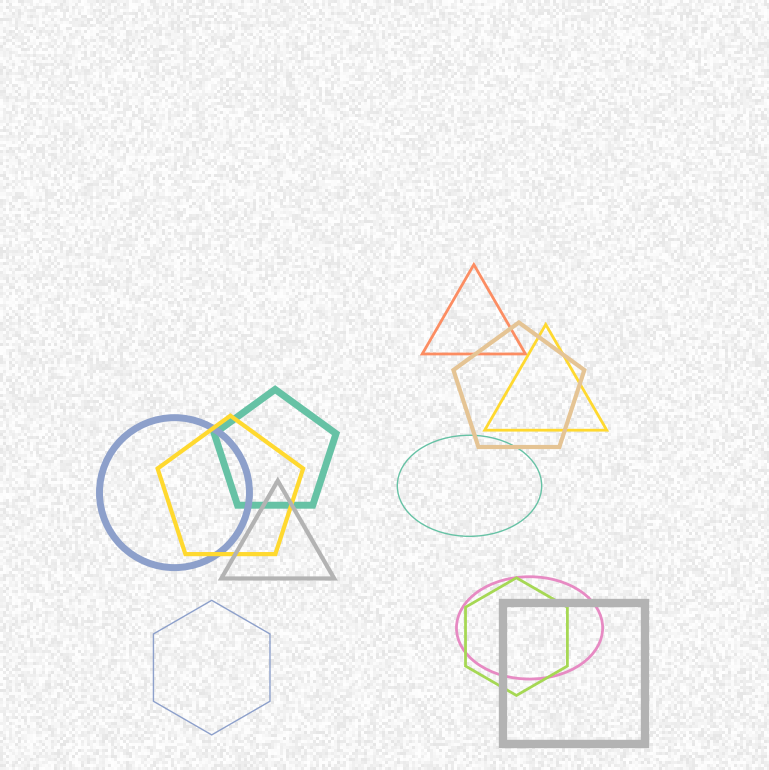[{"shape": "pentagon", "thickness": 2.5, "radius": 0.42, "center": [0.357, 0.411]}, {"shape": "oval", "thickness": 0.5, "radius": 0.47, "center": [0.61, 0.369]}, {"shape": "triangle", "thickness": 1, "radius": 0.39, "center": [0.615, 0.579]}, {"shape": "hexagon", "thickness": 0.5, "radius": 0.44, "center": [0.275, 0.133]}, {"shape": "circle", "thickness": 2.5, "radius": 0.49, "center": [0.227, 0.36]}, {"shape": "oval", "thickness": 1, "radius": 0.47, "center": [0.688, 0.185]}, {"shape": "hexagon", "thickness": 1, "radius": 0.38, "center": [0.671, 0.173]}, {"shape": "triangle", "thickness": 1, "radius": 0.46, "center": [0.709, 0.487]}, {"shape": "pentagon", "thickness": 1.5, "radius": 0.5, "center": [0.299, 0.361]}, {"shape": "pentagon", "thickness": 1.5, "radius": 0.45, "center": [0.674, 0.492]}, {"shape": "triangle", "thickness": 1.5, "radius": 0.42, "center": [0.361, 0.291]}, {"shape": "square", "thickness": 3, "radius": 0.46, "center": [0.745, 0.125]}]